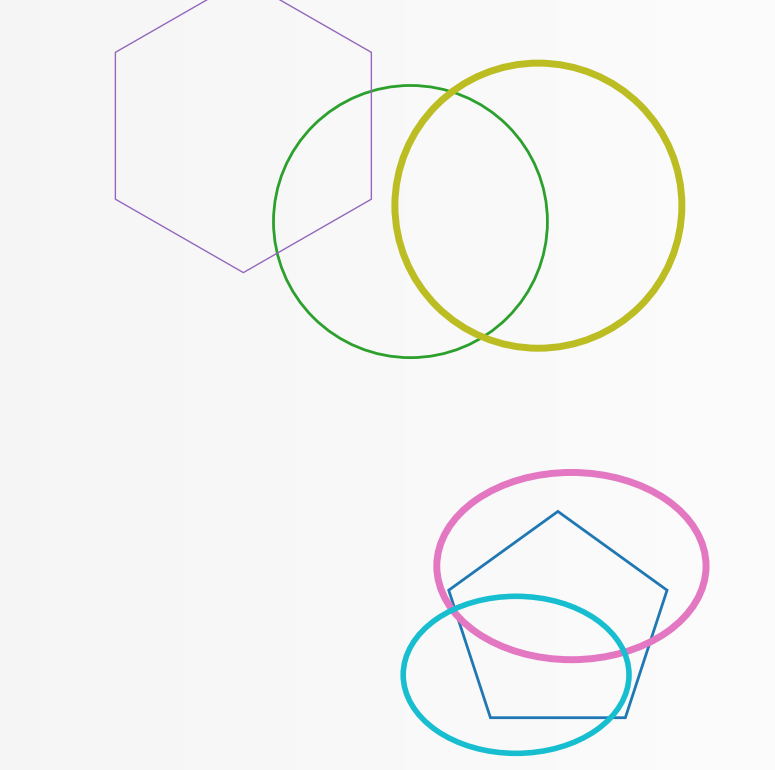[{"shape": "pentagon", "thickness": 1, "radius": 0.74, "center": [0.72, 0.188]}, {"shape": "circle", "thickness": 1, "radius": 0.88, "center": [0.53, 0.712]}, {"shape": "hexagon", "thickness": 0.5, "radius": 0.95, "center": [0.314, 0.837]}, {"shape": "oval", "thickness": 2.5, "radius": 0.87, "center": [0.737, 0.265]}, {"shape": "circle", "thickness": 2.5, "radius": 0.93, "center": [0.695, 0.733]}, {"shape": "oval", "thickness": 2, "radius": 0.73, "center": [0.666, 0.124]}]